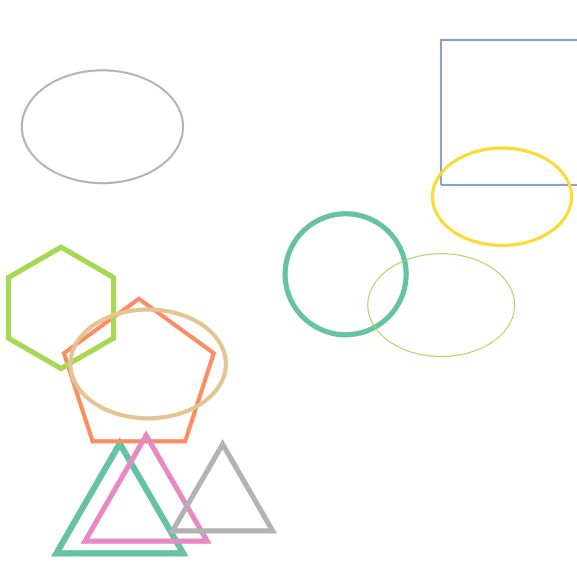[{"shape": "circle", "thickness": 2.5, "radius": 0.52, "center": [0.598, 0.524]}, {"shape": "triangle", "thickness": 3, "radius": 0.63, "center": [0.207, 0.104]}, {"shape": "pentagon", "thickness": 2, "radius": 0.68, "center": [0.24, 0.345]}, {"shape": "square", "thickness": 1, "radius": 0.63, "center": [0.888, 0.804]}, {"shape": "triangle", "thickness": 2.5, "radius": 0.61, "center": [0.253, 0.123]}, {"shape": "hexagon", "thickness": 2.5, "radius": 0.53, "center": [0.106, 0.466]}, {"shape": "oval", "thickness": 0.5, "radius": 0.64, "center": [0.764, 0.471]}, {"shape": "oval", "thickness": 1.5, "radius": 0.6, "center": [0.869, 0.658]}, {"shape": "oval", "thickness": 2, "radius": 0.67, "center": [0.257, 0.369]}, {"shape": "triangle", "thickness": 2.5, "radius": 0.5, "center": [0.385, 0.13]}, {"shape": "oval", "thickness": 1, "radius": 0.7, "center": [0.177, 0.78]}]